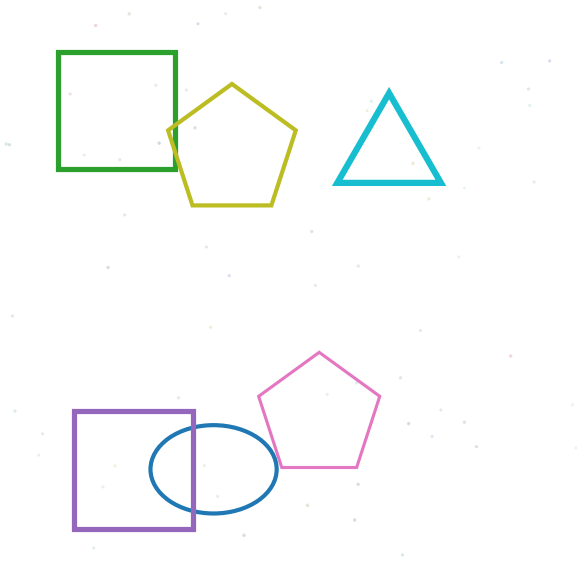[{"shape": "oval", "thickness": 2, "radius": 0.55, "center": [0.37, 0.186]}, {"shape": "square", "thickness": 2.5, "radius": 0.51, "center": [0.202, 0.809]}, {"shape": "square", "thickness": 2.5, "radius": 0.51, "center": [0.232, 0.185]}, {"shape": "pentagon", "thickness": 1.5, "radius": 0.55, "center": [0.553, 0.279]}, {"shape": "pentagon", "thickness": 2, "radius": 0.58, "center": [0.402, 0.738]}, {"shape": "triangle", "thickness": 3, "radius": 0.52, "center": [0.674, 0.734]}]